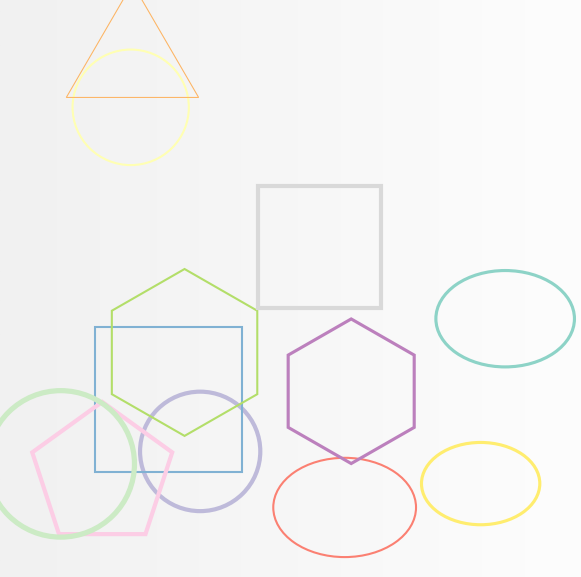[{"shape": "oval", "thickness": 1.5, "radius": 0.6, "center": [0.869, 0.447]}, {"shape": "circle", "thickness": 1, "radius": 0.5, "center": [0.225, 0.813]}, {"shape": "circle", "thickness": 2, "radius": 0.52, "center": [0.344, 0.217]}, {"shape": "oval", "thickness": 1, "radius": 0.61, "center": [0.593, 0.12]}, {"shape": "square", "thickness": 1, "radius": 0.63, "center": [0.29, 0.307]}, {"shape": "triangle", "thickness": 0.5, "radius": 0.66, "center": [0.228, 0.896]}, {"shape": "hexagon", "thickness": 1, "radius": 0.72, "center": [0.318, 0.389]}, {"shape": "pentagon", "thickness": 2, "radius": 0.63, "center": [0.176, 0.177]}, {"shape": "square", "thickness": 2, "radius": 0.53, "center": [0.55, 0.572]}, {"shape": "hexagon", "thickness": 1.5, "radius": 0.63, "center": [0.604, 0.322]}, {"shape": "circle", "thickness": 2.5, "radius": 0.63, "center": [0.105, 0.196]}, {"shape": "oval", "thickness": 1.5, "radius": 0.51, "center": [0.827, 0.162]}]